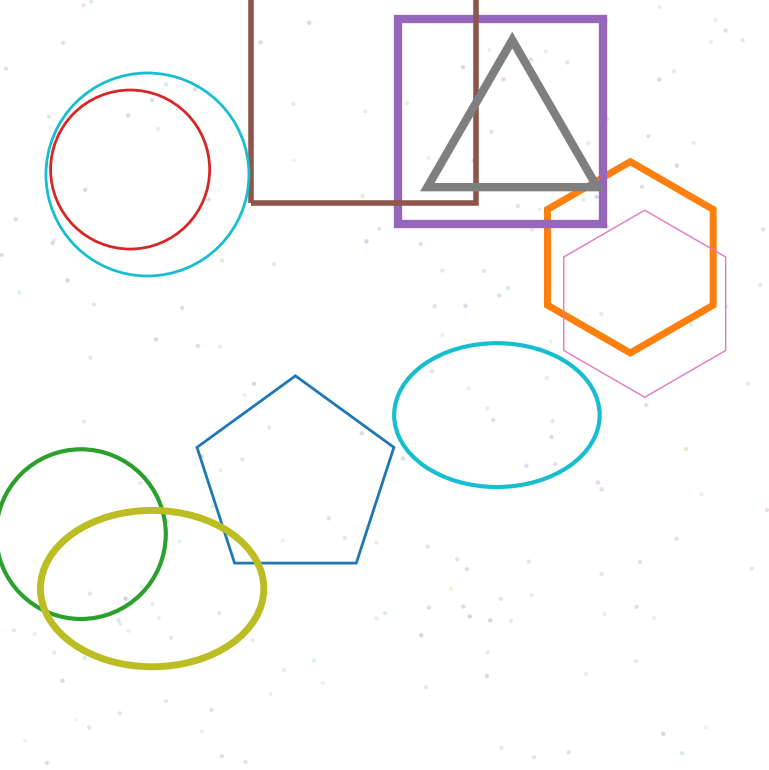[{"shape": "pentagon", "thickness": 1, "radius": 0.67, "center": [0.384, 0.377]}, {"shape": "hexagon", "thickness": 2.5, "radius": 0.62, "center": [0.819, 0.666]}, {"shape": "circle", "thickness": 1.5, "radius": 0.55, "center": [0.105, 0.306]}, {"shape": "circle", "thickness": 1, "radius": 0.52, "center": [0.169, 0.78]}, {"shape": "square", "thickness": 3, "radius": 0.67, "center": [0.65, 0.842]}, {"shape": "square", "thickness": 2, "radius": 0.73, "center": [0.472, 0.882]}, {"shape": "hexagon", "thickness": 0.5, "radius": 0.61, "center": [0.837, 0.606]}, {"shape": "triangle", "thickness": 3, "radius": 0.64, "center": [0.665, 0.821]}, {"shape": "oval", "thickness": 2.5, "radius": 0.73, "center": [0.198, 0.236]}, {"shape": "circle", "thickness": 1, "radius": 0.66, "center": [0.191, 0.773]}, {"shape": "oval", "thickness": 1.5, "radius": 0.67, "center": [0.645, 0.461]}]